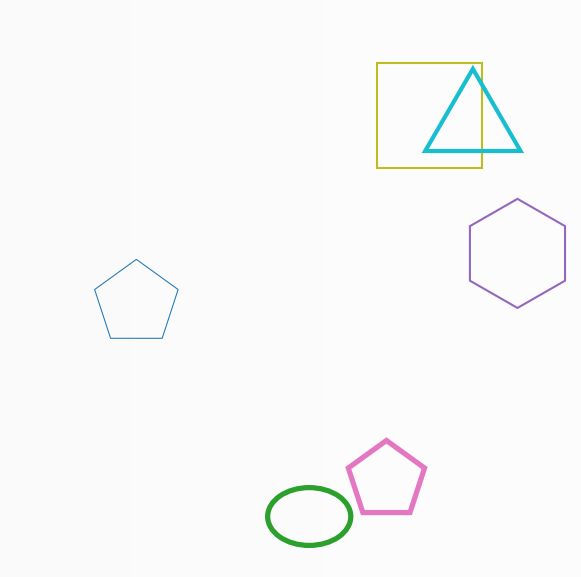[{"shape": "pentagon", "thickness": 0.5, "radius": 0.38, "center": [0.235, 0.474]}, {"shape": "oval", "thickness": 2.5, "radius": 0.36, "center": [0.532, 0.105]}, {"shape": "hexagon", "thickness": 1, "radius": 0.47, "center": [0.89, 0.56]}, {"shape": "pentagon", "thickness": 2.5, "radius": 0.34, "center": [0.665, 0.167]}, {"shape": "square", "thickness": 1, "radius": 0.45, "center": [0.738, 0.799]}, {"shape": "triangle", "thickness": 2, "radius": 0.47, "center": [0.814, 0.785]}]